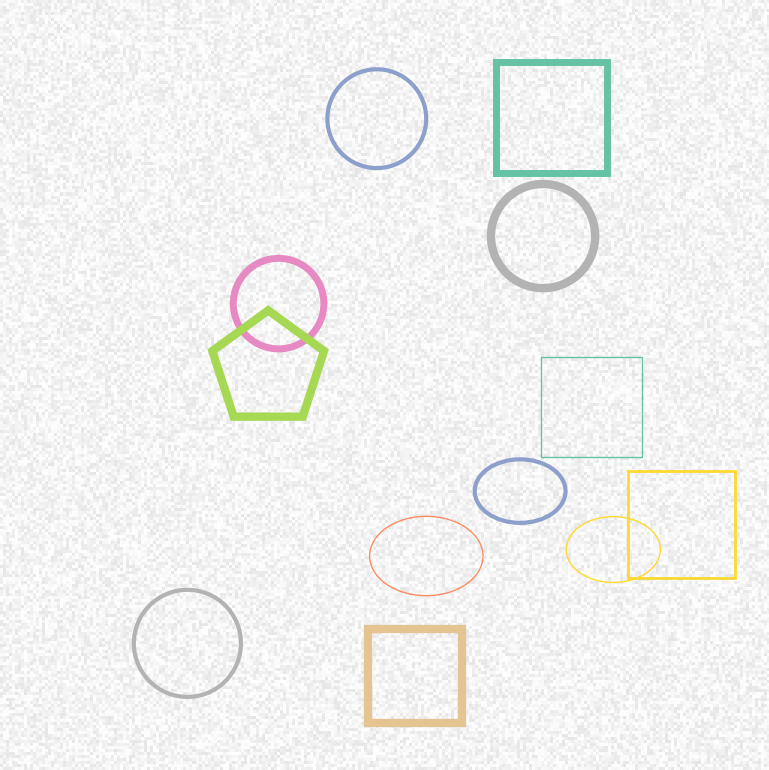[{"shape": "square", "thickness": 2.5, "radius": 0.36, "center": [0.717, 0.848]}, {"shape": "square", "thickness": 0.5, "radius": 0.33, "center": [0.768, 0.471]}, {"shape": "oval", "thickness": 0.5, "radius": 0.37, "center": [0.554, 0.278]}, {"shape": "circle", "thickness": 1.5, "radius": 0.32, "center": [0.489, 0.846]}, {"shape": "oval", "thickness": 1.5, "radius": 0.29, "center": [0.675, 0.362]}, {"shape": "circle", "thickness": 2.5, "radius": 0.29, "center": [0.362, 0.606]}, {"shape": "pentagon", "thickness": 3, "radius": 0.38, "center": [0.348, 0.521]}, {"shape": "square", "thickness": 1, "radius": 0.35, "center": [0.885, 0.319]}, {"shape": "oval", "thickness": 0.5, "radius": 0.31, "center": [0.796, 0.286]}, {"shape": "square", "thickness": 3, "radius": 0.3, "center": [0.539, 0.122]}, {"shape": "circle", "thickness": 1.5, "radius": 0.35, "center": [0.243, 0.164]}, {"shape": "circle", "thickness": 3, "radius": 0.34, "center": [0.705, 0.693]}]